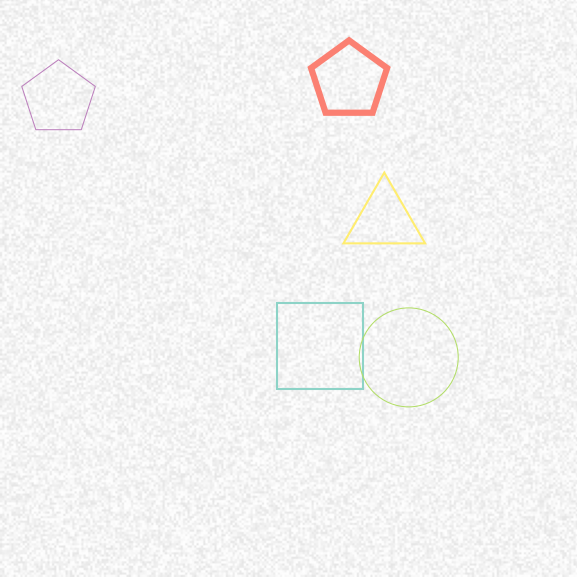[{"shape": "square", "thickness": 1, "radius": 0.37, "center": [0.554, 0.4]}, {"shape": "pentagon", "thickness": 3, "radius": 0.35, "center": [0.604, 0.86]}, {"shape": "circle", "thickness": 0.5, "radius": 0.43, "center": [0.708, 0.38]}, {"shape": "pentagon", "thickness": 0.5, "radius": 0.33, "center": [0.101, 0.829]}, {"shape": "triangle", "thickness": 1, "radius": 0.41, "center": [0.665, 0.619]}]